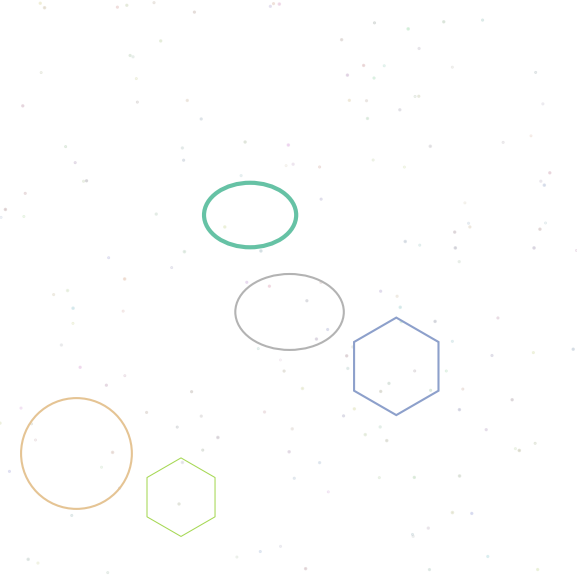[{"shape": "oval", "thickness": 2, "radius": 0.4, "center": [0.433, 0.627]}, {"shape": "hexagon", "thickness": 1, "radius": 0.42, "center": [0.686, 0.365]}, {"shape": "hexagon", "thickness": 0.5, "radius": 0.34, "center": [0.313, 0.138]}, {"shape": "circle", "thickness": 1, "radius": 0.48, "center": [0.132, 0.214]}, {"shape": "oval", "thickness": 1, "radius": 0.47, "center": [0.501, 0.459]}]